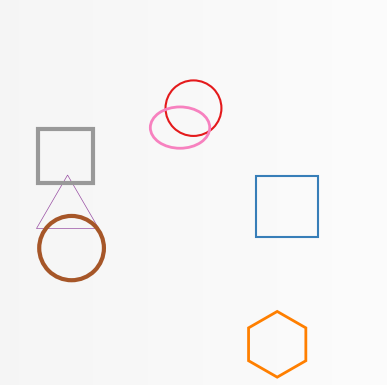[{"shape": "circle", "thickness": 1.5, "radius": 0.36, "center": [0.499, 0.719]}, {"shape": "square", "thickness": 1.5, "radius": 0.4, "center": [0.74, 0.464]}, {"shape": "triangle", "thickness": 0.5, "radius": 0.46, "center": [0.174, 0.453]}, {"shape": "hexagon", "thickness": 2, "radius": 0.43, "center": [0.715, 0.106]}, {"shape": "circle", "thickness": 3, "radius": 0.42, "center": [0.185, 0.356]}, {"shape": "oval", "thickness": 2, "radius": 0.38, "center": [0.465, 0.669]}, {"shape": "square", "thickness": 3, "radius": 0.36, "center": [0.169, 0.595]}]